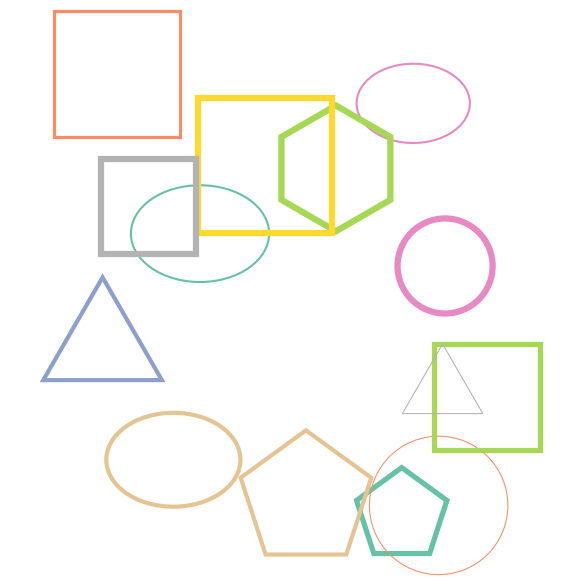[{"shape": "oval", "thickness": 1, "radius": 0.6, "center": [0.346, 0.595]}, {"shape": "pentagon", "thickness": 2.5, "radius": 0.41, "center": [0.696, 0.107]}, {"shape": "square", "thickness": 1.5, "radius": 0.55, "center": [0.203, 0.871]}, {"shape": "circle", "thickness": 0.5, "radius": 0.6, "center": [0.76, 0.124]}, {"shape": "triangle", "thickness": 2, "radius": 0.59, "center": [0.178, 0.4]}, {"shape": "oval", "thickness": 1, "radius": 0.49, "center": [0.716, 0.82]}, {"shape": "circle", "thickness": 3, "radius": 0.41, "center": [0.771, 0.539]}, {"shape": "square", "thickness": 2.5, "radius": 0.46, "center": [0.843, 0.312]}, {"shape": "hexagon", "thickness": 3, "radius": 0.54, "center": [0.582, 0.708]}, {"shape": "square", "thickness": 3, "radius": 0.58, "center": [0.459, 0.712]}, {"shape": "pentagon", "thickness": 2, "radius": 0.59, "center": [0.53, 0.135]}, {"shape": "oval", "thickness": 2, "radius": 0.58, "center": [0.3, 0.203]}, {"shape": "triangle", "thickness": 0.5, "radius": 0.4, "center": [0.766, 0.323]}, {"shape": "square", "thickness": 3, "radius": 0.41, "center": [0.257, 0.642]}]